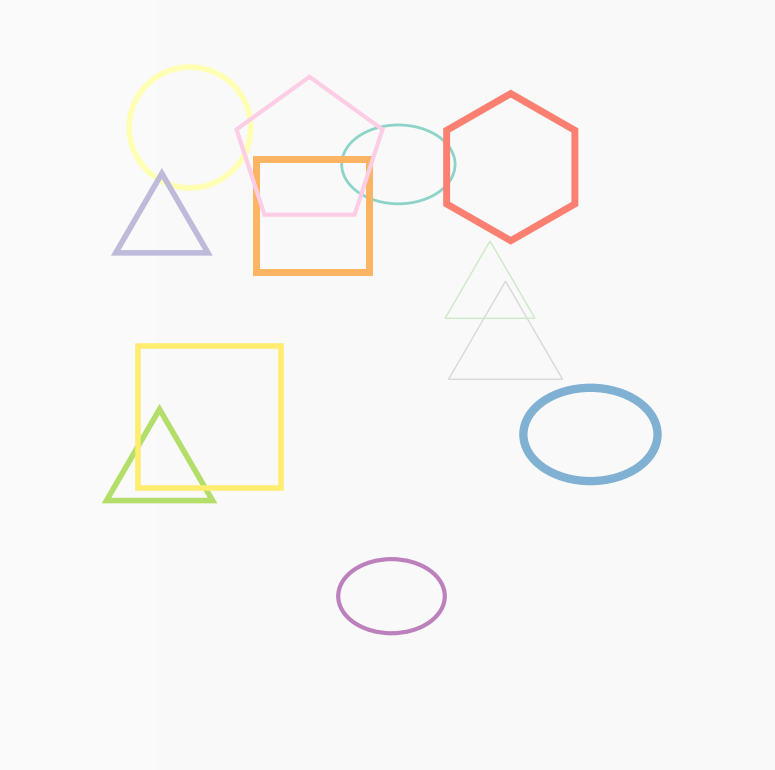[{"shape": "oval", "thickness": 1, "radius": 0.37, "center": [0.514, 0.787]}, {"shape": "circle", "thickness": 2, "radius": 0.39, "center": [0.245, 0.834]}, {"shape": "triangle", "thickness": 2, "radius": 0.34, "center": [0.209, 0.706]}, {"shape": "hexagon", "thickness": 2.5, "radius": 0.48, "center": [0.659, 0.783]}, {"shape": "oval", "thickness": 3, "radius": 0.43, "center": [0.762, 0.436]}, {"shape": "square", "thickness": 2.5, "radius": 0.37, "center": [0.403, 0.72]}, {"shape": "triangle", "thickness": 2, "radius": 0.4, "center": [0.206, 0.389]}, {"shape": "pentagon", "thickness": 1.5, "radius": 0.49, "center": [0.399, 0.801]}, {"shape": "triangle", "thickness": 0.5, "radius": 0.42, "center": [0.652, 0.55]}, {"shape": "oval", "thickness": 1.5, "radius": 0.34, "center": [0.505, 0.226]}, {"shape": "triangle", "thickness": 0.5, "radius": 0.33, "center": [0.632, 0.62]}, {"shape": "square", "thickness": 2, "radius": 0.46, "center": [0.27, 0.459]}]